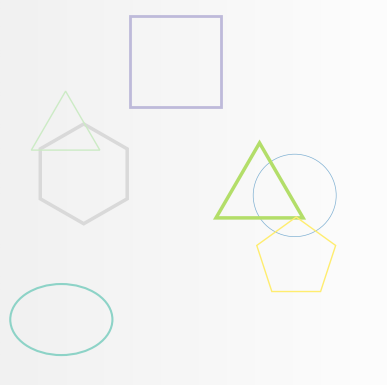[{"shape": "oval", "thickness": 1.5, "radius": 0.66, "center": [0.158, 0.17]}, {"shape": "square", "thickness": 2, "radius": 0.59, "center": [0.452, 0.841]}, {"shape": "circle", "thickness": 0.5, "radius": 0.54, "center": [0.761, 0.492]}, {"shape": "triangle", "thickness": 2.5, "radius": 0.65, "center": [0.67, 0.499]}, {"shape": "hexagon", "thickness": 2.5, "radius": 0.65, "center": [0.216, 0.548]}, {"shape": "triangle", "thickness": 1, "radius": 0.51, "center": [0.169, 0.661]}, {"shape": "pentagon", "thickness": 1, "radius": 0.54, "center": [0.764, 0.329]}]